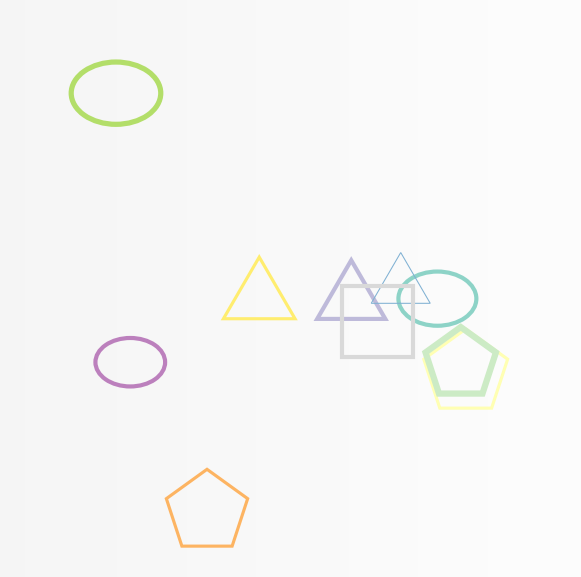[{"shape": "oval", "thickness": 2, "radius": 0.34, "center": [0.753, 0.482]}, {"shape": "pentagon", "thickness": 1.5, "radius": 0.38, "center": [0.801, 0.354]}, {"shape": "triangle", "thickness": 2, "radius": 0.34, "center": [0.604, 0.481]}, {"shape": "triangle", "thickness": 0.5, "radius": 0.29, "center": [0.689, 0.503]}, {"shape": "pentagon", "thickness": 1.5, "radius": 0.37, "center": [0.356, 0.113]}, {"shape": "oval", "thickness": 2.5, "radius": 0.39, "center": [0.2, 0.838]}, {"shape": "square", "thickness": 2, "radius": 0.31, "center": [0.65, 0.443]}, {"shape": "oval", "thickness": 2, "radius": 0.3, "center": [0.224, 0.372]}, {"shape": "pentagon", "thickness": 3, "radius": 0.32, "center": [0.793, 0.369]}, {"shape": "triangle", "thickness": 1.5, "radius": 0.36, "center": [0.446, 0.483]}]